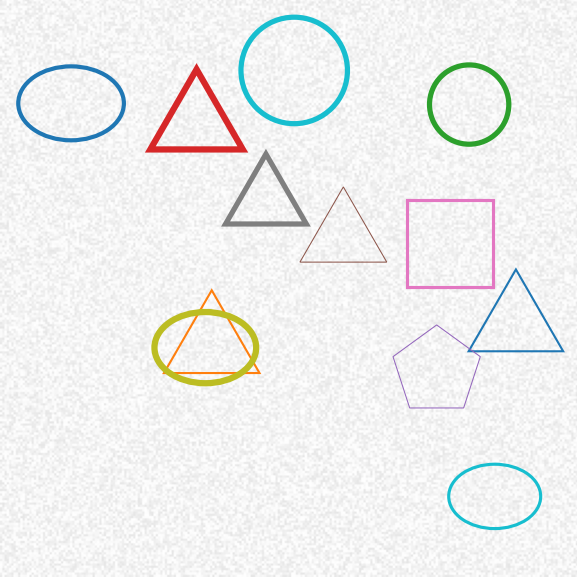[{"shape": "oval", "thickness": 2, "radius": 0.46, "center": [0.123, 0.82]}, {"shape": "triangle", "thickness": 1, "radius": 0.47, "center": [0.893, 0.438]}, {"shape": "triangle", "thickness": 1, "radius": 0.48, "center": [0.367, 0.401]}, {"shape": "circle", "thickness": 2.5, "radius": 0.34, "center": [0.812, 0.818]}, {"shape": "triangle", "thickness": 3, "radius": 0.46, "center": [0.34, 0.787]}, {"shape": "pentagon", "thickness": 0.5, "radius": 0.4, "center": [0.756, 0.357]}, {"shape": "triangle", "thickness": 0.5, "radius": 0.43, "center": [0.595, 0.589]}, {"shape": "square", "thickness": 1.5, "radius": 0.37, "center": [0.779, 0.577]}, {"shape": "triangle", "thickness": 2.5, "radius": 0.4, "center": [0.461, 0.652]}, {"shape": "oval", "thickness": 3, "radius": 0.44, "center": [0.356, 0.397]}, {"shape": "oval", "thickness": 1.5, "radius": 0.4, "center": [0.857, 0.14]}, {"shape": "circle", "thickness": 2.5, "radius": 0.46, "center": [0.509, 0.877]}]